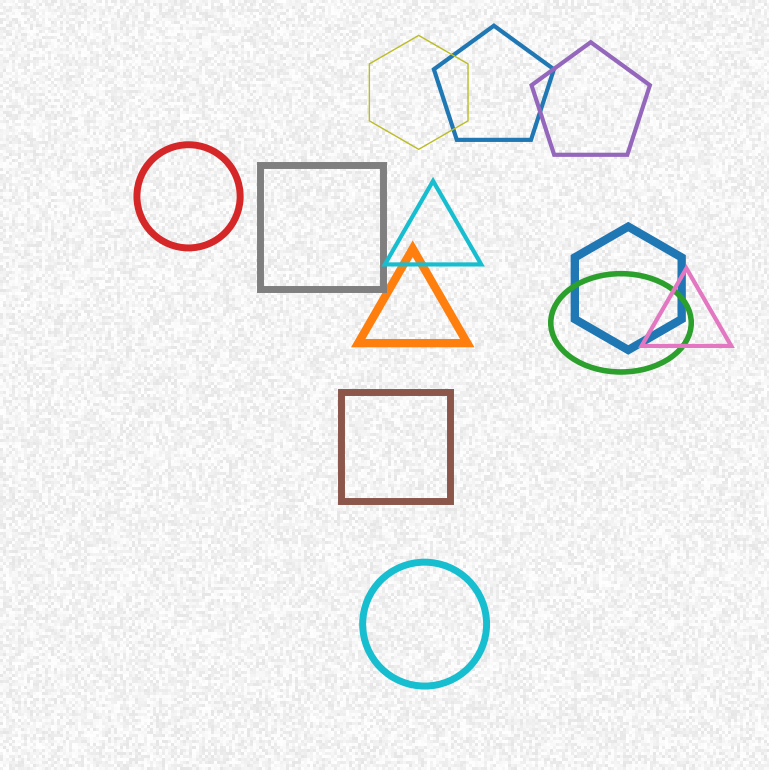[{"shape": "hexagon", "thickness": 3, "radius": 0.4, "center": [0.816, 0.626]}, {"shape": "pentagon", "thickness": 1.5, "radius": 0.41, "center": [0.641, 0.885]}, {"shape": "triangle", "thickness": 3, "radius": 0.41, "center": [0.536, 0.595]}, {"shape": "oval", "thickness": 2, "radius": 0.46, "center": [0.807, 0.581]}, {"shape": "circle", "thickness": 2.5, "radius": 0.34, "center": [0.245, 0.745]}, {"shape": "pentagon", "thickness": 1.5, "radius": 0.4, "center": [0.767, 0.864]}, {"shape": "square", "thickness": 2.5, "radius": 0.35, "center": [0.513, 0.421]}, {"shape": "triangle", "thickness": 1.5, "radius": 0.34, "center": [0.891, 0.584]}, {"shape": "square", "thickness": 2.5, "radius": 0.4, "center": [0.418, 0.705]}, {"shape": "hexagon", "thickness": 0.5, "radius": 0.37, "center": [0.544, 0.88]}, {"shape": "circle", "thickness": 2.5, "radius": 0.4, "center": [0.551, 0.189]}, {"shape": "triangle", "thickness": 1.5, "radius": 0.36, "center": [0.562, 0.693]}]